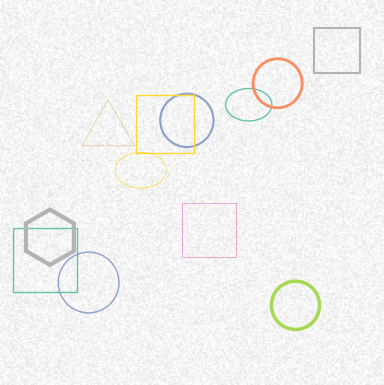[{"shape": "square", "thickness": 1, "radius": 0.41, "center": [0.116, 0.325]}, {"shape": "oval", "thickness": 1, "radius": 0.3, "center": [0.646, 0.728]}, {"shape": "circle", "thickness": 2, "radius": 0.32, "center": [0.721, 0.784]}, {"shape": "circle", "thickness": 1.5, "radius": 0.35, "center": [0.485, 0.687]}, {"shape": "circle", "thickness": 1, "radius": 0.39, "center": [0.23, 0.266]}, {"shape": "square", "thickness": 0.5, "radius": 0.35, "center": [0.542, 0.403]}, {"shape": "circle", "thickness": 2.5, "radius": 0.31, "center": [0.768, 0.207]}, {"shape": "square", "thickness": 1, "radius": 0.38, "center": [0.429, 0.679]}, {"shape": "oval", "thickness": 0.5, "radius": 0.33, "center": [0.365, 0.558]}, {"shape": "triangle", "thickness": 0.5, "radius": 0.4, "center": [0.281, 0.661]}, {"shape": "square", "thickness": 1.5, "radius": 0.29, "center": [0.875, 0.868]}, {"shape": "hexagon", "thickness": 3, "radius": 0.36, "center": [0.13, 0.384]}]